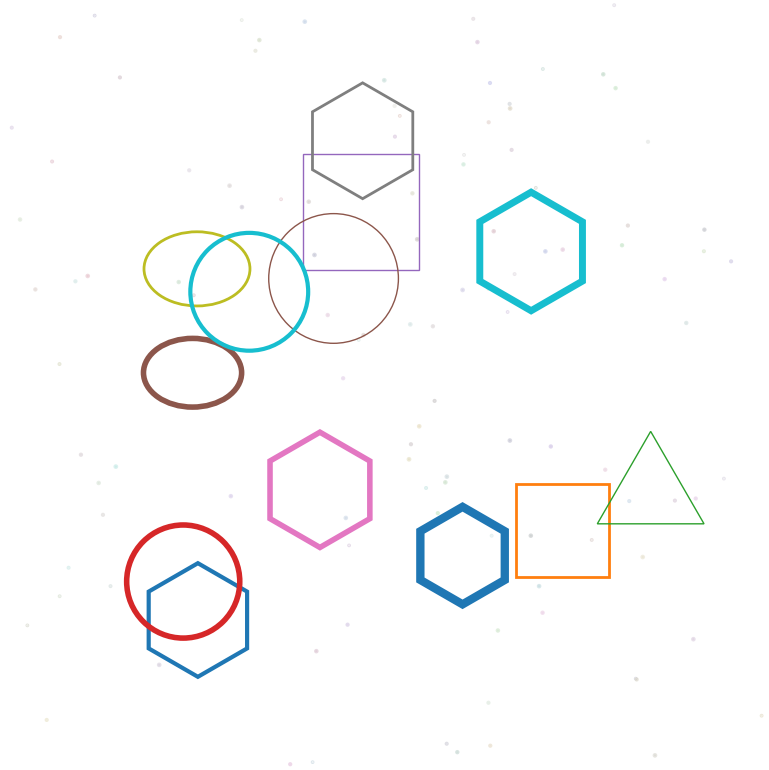[{"shape": "hexagon", "thickness": 3, "radius": 0.32, "center": [0.601, 0.278]}, {"shape": "hexagon", "thickness": 1.5, "radius": 0.37, "center": [0.257, 0.195]}, {"shape": "square", "thickness": 1, "radius": 0.3, "center": [0.731, 0.311]}, {"shape": "triangle", "thickness": 0.5, "radius": 0.4, "center": [0.845, 0.36]}, {"shape": "circle", "thickness": 2, "radius": 0.37, "center": [0.238, 0.245]}, {"shape": "square", "thickness": 0.5, "radius": 0.38, "center": [0.469, 0.725]}, {"shape": "oval", "thickness": 2, "radius": 0.32, "center": [0.25, 0.516]}, {"shape": "circle", "thickness": 0.5, "radius": 0.42, "center": [0.433, 0.638]}, {"shape": "hexagon", "thickness": 2, "radius": 0.37, "center": [0.415, 0.364]}, {"shape": "hexagon", "thickness": 1, "radius": 0.38, "center": [0.471, 0.817]}, {"shape": "oval", "thickness": 1, "radius": 0.34, "center": [0.256, 0.651]}, {"shape": "circle", "thickness": 1.5, "radius": 0.38, "center": [0.324, 0.621]}, {"shape": "hexagon", "thickness": 2.5, "radius": 0.38, "center": [0.69, 0.673]}]